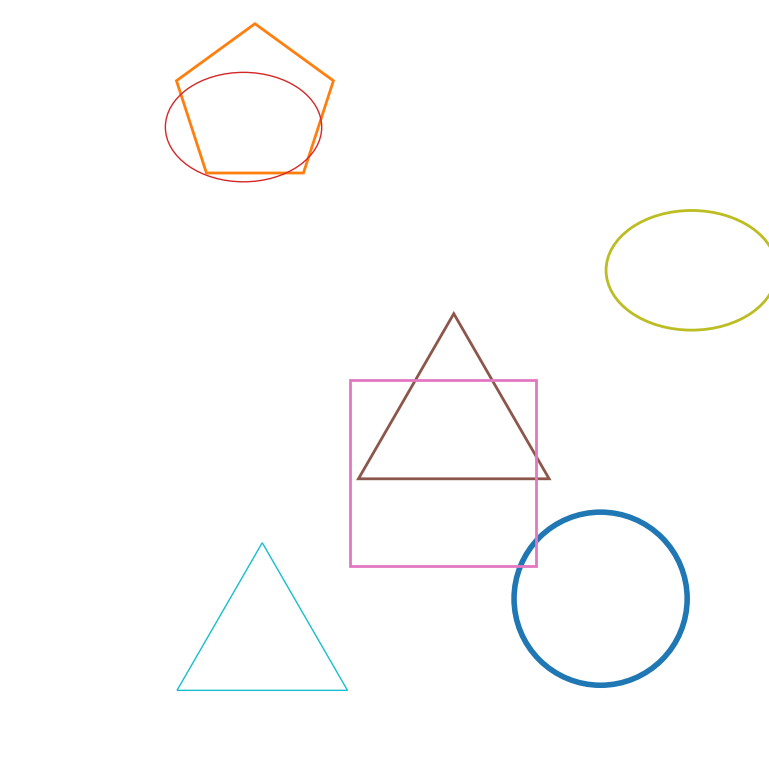[{"shape": "circle", "thickness": 2, "radius": 0.56, "center": [0.78, 0.222]}, {"shape": "pentagon", "thickness": 1, "radius": 0.54, "center": [0.331, 0.862]}, {"shape": "oval", "thickness": 0.5, "radius": 0.51, "center": [0.316, 0.835]}, {"shape": "triangle", "thickness": 1, "radius": 0.71, "center": [0.589, 0.45]}, {"shape": "square", "thickness": 1, "radius": 0.6, "center": [0.575, 0.385]}, {"shape": "oval", "thickness": 1, "radius": 0.55, "center": [0.898, 0.649]}, {"shape": "triangle", "thickness": 0.5, "radius": 0.64, "center": [0.341, 0.167]}]